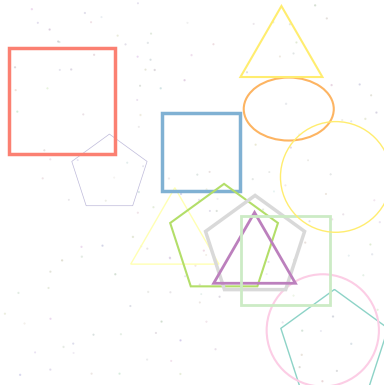[{"shape": "pentagon", "thickness": 1, "radius": 0.73, "center": [0.869, 0.102]}, {"shape": "triangle", "thickness": 1, "radius": 0.66, "center": [0.454, 0.38]}, {"shape": "pentagon", "thickness": 0.5, "radius": 0.51, "center": [0.284, 0.549]}, {"shape": "square", "thickness": 2.5, "radius": 0.69, "center": [0.16, 0.738]}, {"shape": "square", "thickness": 2.5, "radius": 0.51, "center": [0.522, 0.605]}, {"shape": "oval", "thickness": 1.5, "radius": 0.58, "center": [0.75, 0.717]}, {"shape": "pentagon", "thickness": 1.5, "radius": 0.74, "center": [0.582, 0.375]}, {"shape": "circle", "thickness": 1.5, "radius": 0.73, "center": [0.838, 0.142]}, {"shape": "pentagon", "thickness": 2.5, "radius": 0.68, "center": [0.663, 0.357]}, {"shape": "triangle", "thickness": 2, "radius": 0.61, "center": [0.661, 0.326]}, {"shape": "square", "thickness": 2, "radius": 0.58, "center": [0.741, 0.324]}, {"shape": "circle", "thickness": 1, "radius": 0.72, "center": [0.872, 0.54]}, {"shape": "triangle", "thickness": 1.5, "radius": 0.61, "center": [0.731, 0.861]}]